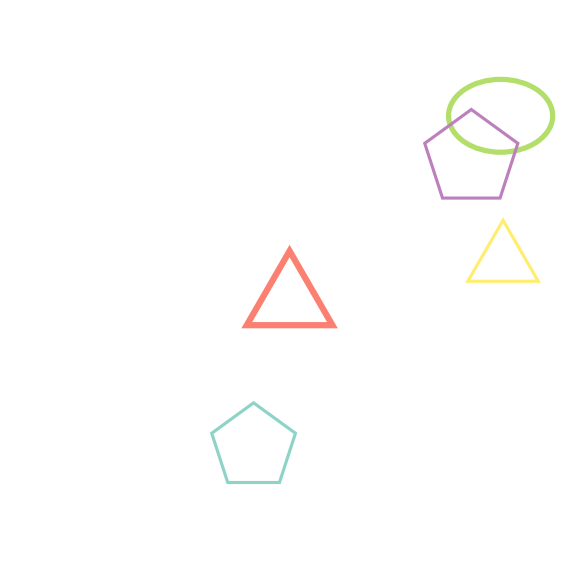[{"shape": "pentagon", "thickness": 1.5, "radius": 0.38, "center": [0.439, 0.225]}, {"shape": "triangle", "thickness": 3, "radius": 0.43, "center": [0.501, 0.479]}, {"shape": "oval", "thickness": 2.5, "radius": 0.45, "center": [0.867, 0.799]}, {"shape": "pentagon", "thickness": 1.5, "radius": 0.42, "center": [0.816, 0.725]}, {"shape": "triangle", "thickness": 1.5, "radius": 0.35, "center": [0.871, 0.547]}]